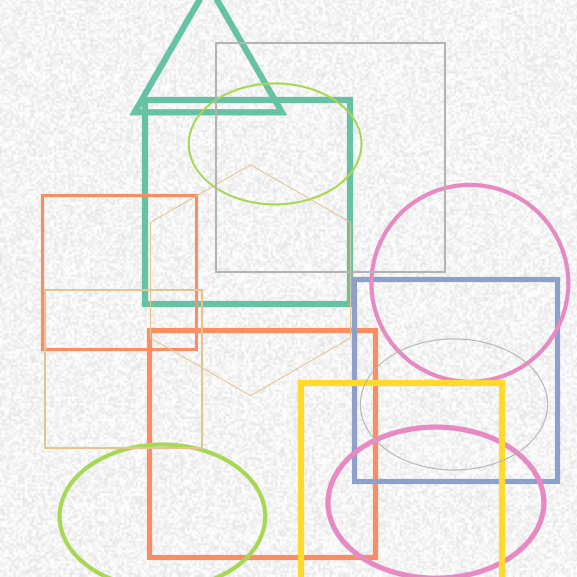[{"shape": "triangle", "thickness": 3, "radius": 0.74, "center": [0.361, 0.878]}, {"shape": "square", "thickness": 3, "radius": 0.89, "center": [0.428, 0.65]}, {"shape": "square", "thickness": 1.5, "radius": 0.67, "center": [0.206, 0.528]}, {"shape": "square", "thickness": 2.5, "radius": 0.98, "center": [0.454, 0.231]}, {"shape": "square", "thickness": 2.5, "radius": 0.88, "center": [0.788, 0.341]}, {"shape": "circle", "thickness": 2, "radius": 0.85, "center": [0.814, 0.509]}, {"shape": "oval", "thickness": 2.5, "radius": 0.93, "center": [0.755, 0.129]}, {"shape": "oval", "thickness": 2, "radius": 0.89, "center": [0.281, 0.105]}, {"shape": "oval", "thickness": 1, "radius": 0.75, "center": [0.476, 0.75]}, {"shape": "square", "thickness": 3, "radius": 0.87, "center": [0.695, 0.163]}, {"shape": "square", "thickness": 1, "radius": 0.68, "center": [0.214, 0.36]}, {"shape": "hexagon", "thickness": 0.5, "radius": 1.0, "center": [0.434, 0.514]}, {"shape": "oval", "thickness": 0.5, "radius": 0.81, "center": [0.786, 0.299]}, {"shape": "square", "thickness": 1, "radius": 0.99, "center": [0.572, 0.726]}]